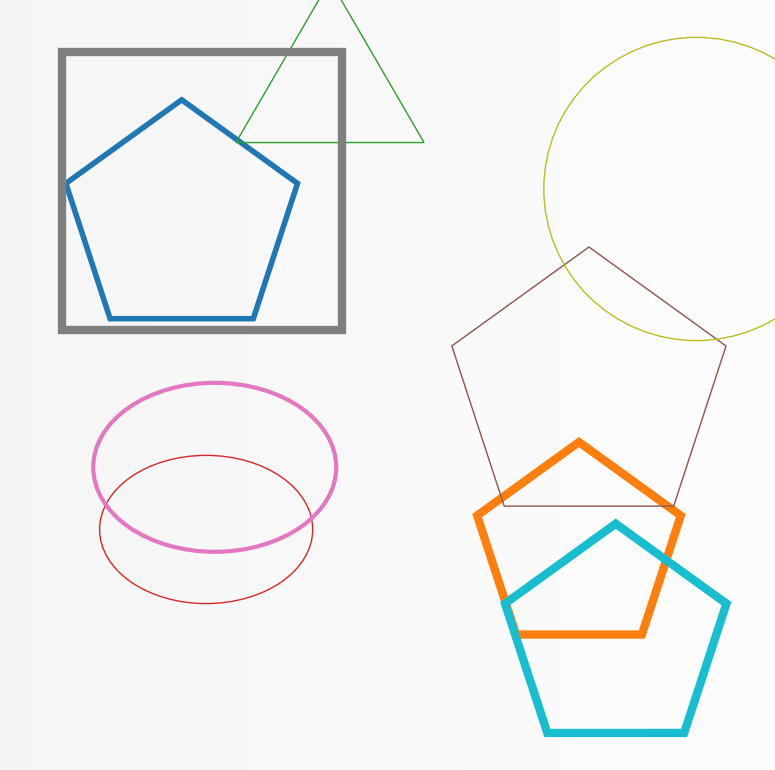[{"shape": "pentagon", "thickness": 2, "radius": 0.79, "center": [0.234, 0.713]}, {"shape": "pentagon", "thickness": 3, "radius": 0.69, "center": [0.747, 0.288]}, {"shape": "triangle", "thickness": 0.5, "radius": 0.7, "center": [0.426, 0.885]}, {"shape": "oval", "thickness": 0.5, "radius": 0.69, "center": [0.266, 0.312]}, {"shape": "pentagon", "thickness": 0.5, "radius": 0.93, "center": [0.76, 0.493]}, {"shape": "oval", "thickness": 1.5, "radius": 0.78, "center": [0.277, 0.393]}, {"shape": "square", "thickness": 3, "radius": 0.9, "center": [0.261, 0.752]}, {"shape": "circle", "thickness": 0.5, "radius": 0.98, "center": [0.899, 0.755]}, {"shape": "pentagon", "thickness": 3, "radius": 0.75, "center": [0.794, 0.17]}]